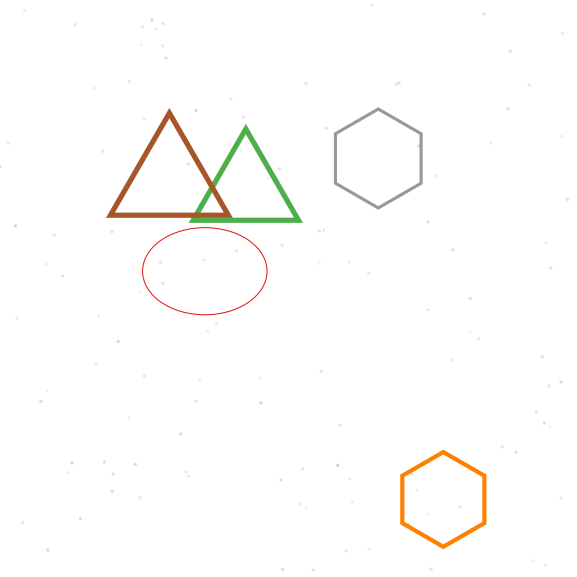[{"shape": "oval", "thickness": 0.5, "radius": 0.54, "center": [0.355, 0.529]}, {"shape": "triangle", "thickness": 2.5, "radius": 0.53, "center": [0.426, 0.67]}, {"shape": "hexagon", "thickness": 2, "radius": 0.41, "center": [0.768, 0.134]}, {"shape": "triangle", "thickness": 2.5, "radius": 0.59, "center": [0.293, 0.685]}, {"shape": "hexagon", "thickness": 1.5, "radius": 0.43, "center": [0.655, 0.725]}]